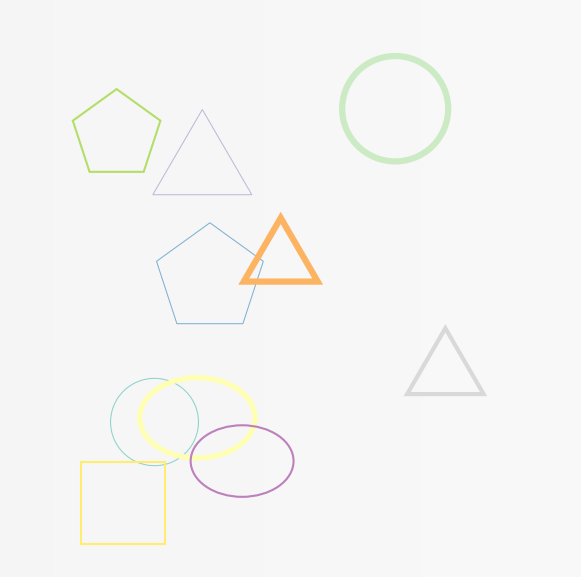[{"shape": "circle", "thickness": 0.5, "radius": 0.38, "center": [0.266, 0.268]}, {"shape": "oval", "thickness": 2.5, "radius": 0.5, "center": [0.339, 0.276]}, {"shape": "triangle", "thickness": 0.5, "radius": 0.49, "center": [0.348, 0.711]}, {"shape": "pentagon", "thickness": 0.5, "radius": 0.48, "center": [0.361, 0.517]}, {"shape": "triangle", "thickness": 3, "radius": 0.37, "center": [0.483, 0.548]}, {"shape": "pentagon", "thickness": 1, "radius": 0.4, "center": [0.201, 0.766]}, {"shape": "triangle", "thickness": 2, "radius": 0.38, "center": [0.766, 0.355]}, {"shape": "oval", "thickness": 1, "radius": 0.44, "center": [0.417, 0.201]}, {"shape": "circle", "thickness": 3, "radius": 0.46, "center": [0.68, 0.811]}, {"shape": "square", "thickness": 1, "radius": 0.36, "center": [0.212, 0.128]}]